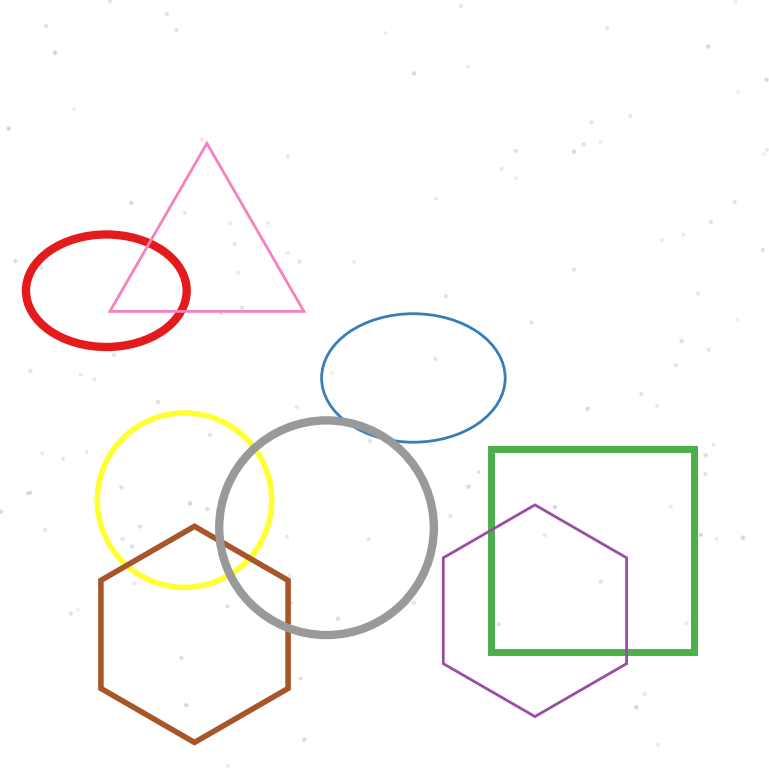[{"shape": "oval", "thickness": 3, "radius": 0.52, "center": [0.138, 0.622]}, {"shape": "oval", "thickness": 1, "radius": 0.6, "center": [0.537, 0.509]}, {"shape": "square", "thickness": 2.5, "radius": 0.66, "center": [0.769, 0.285]}, {"shape": "hexagon", "thickness": 1, "radius": 0.69, "center": [0.695, 0.207]}, {"shape": "circle", "thickness": 2, "radius": 0.57, "center": [0.24, 0.35]}, {"shape": "hexagon", "thickness": 2, "radius": 0.7, "center": [0.253, 0.176]}, {"shape": "triangle", "thickness": 1, "radius": 0.73, "center": [0.269, 0.668]}, {"shape": "circle", "thickness": 3, "radius": 0.7, "center": [0.424, 0.315]}]